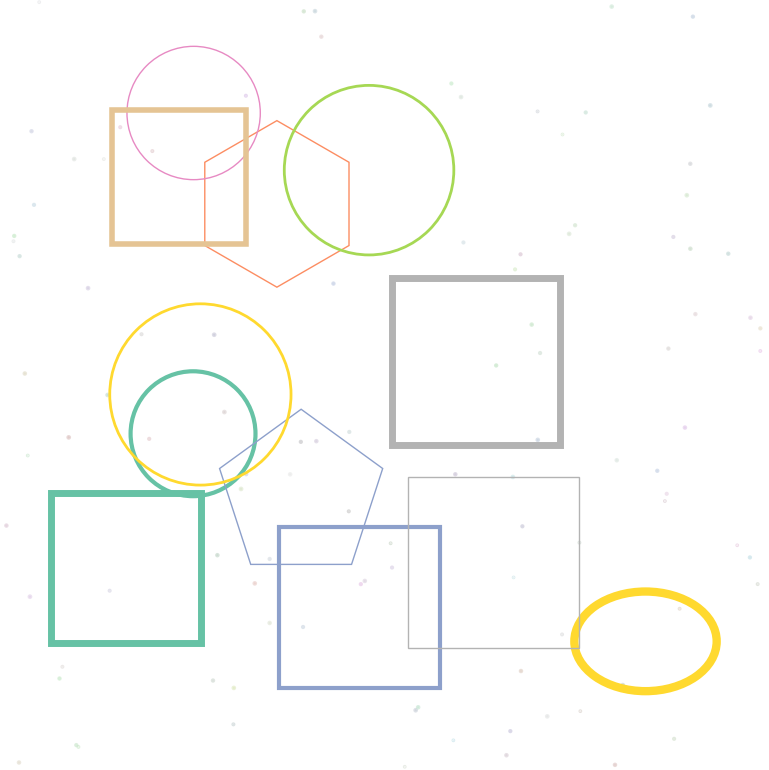[{"shape": "square", "thickness": 2.5, "radius": 0.49, "center": [0.164, 0.262]}, {"shape": "circle", "thickness": 1.5, "radius": 0.41, "center": [0.251, 0.437]}, {"shape": "hexagon", "thickness": 0.5, "radius": 0.54, "center": [0.36, 0.735]}, {"shape": "square", "thickness": 1.5, "radius": 0.52, "center": [0.467, 0.211]}, {"shape": "pentagon", "thickness": 0.5, "radius": 0.56, "center": [0.391, 0.357]}, {"shape": "circle", "thickness": 0.5, "radius": 0.43, "center": [0.251, 0.853]}, {"shape": "circle", "thickness": 1, "radius": 0.55, "center": [0.479, 0.779]}, {"shape": "oval", "thickness": 3, "radius": 0.46, "center": [0.838, 0.167]}, {"shape": "circle", "thickness": 1, "radius": 0.59, "center": [0.26, 0.488]}, {"shape": "square", "thickness": 2, "radius": 0.44, "center": [0.233, 0.77]}, {"shape": "square", "thickness": 2.5, "radius": 0.54, "center": [0.618, 0.53]}, {"shape": "square", "thickness": 0.5, "radius": 0.56, "center": [0.641, 0.269]}]